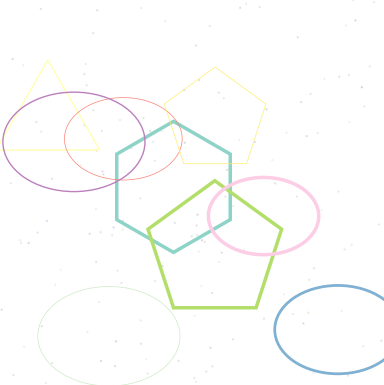[{"shape": "hexagon", "thickness": 2.5, "radius": 0.85, "center": [0.451, 0.515]}, {"shape": "triangle", "thickness": 1, "radius": 0.78, "center": [0.124, 0.688]}, {"shape": "oval", "thickness": 0.5, "radius": 0.76, "center": [0.32, 0.639]}, {"shape": "oval", "thickness": 2, "radius": 0.82, "center": [0.877, 0.144]}, {"shape": "pentagon", "thickness": 2.5, "radius": 0.91, "center": [0.558, 0.348]}, {"shape": "oval", "thickness": 2.5, "radius": 0.72, "center": [0.685, 0.439]}, {"shape": "oval", "thickness": 1, "radius": 0.92, "center": [0.192, 0.632]}, {"shape": "oval", "thickness": 0.5, "radius": 0.92, "center": [0.283, 0.127]}, {"shape": "pentagon", "thickness": 0.5, "radius": 0.69, "center": [0.559, 0.687]}]